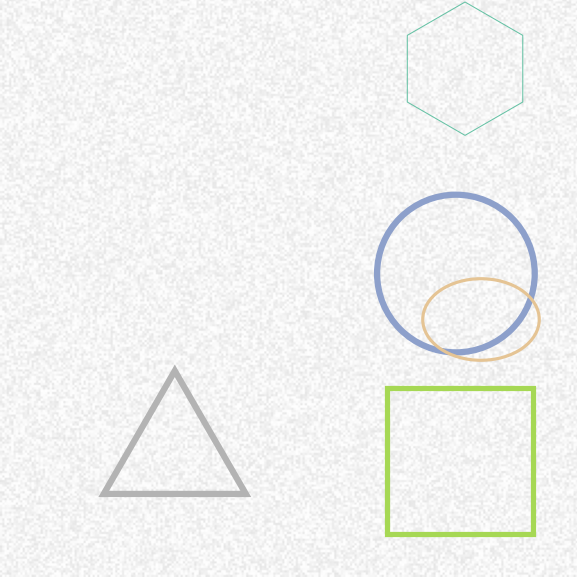[{"shape": "hexagon", "thickness": 0.5, "radius": 0.58, "center": [0.805, 0.88]}, {"shape": "circle", "thickness": 3, "radius": 0.68, "center": [0.789, 0.525]}, {"shape": "square", "thickness": 2.5, "radius": 0.63, "center": [0.797, 0.201]}, {"shape": "oval", "thickness": 1.5, "radius": 0.5, "center": [0.833, 0.446]}, {"shape": "triangle", "thickness": 3, "radius": 0.71, "center": [0.303, 0.215]}]